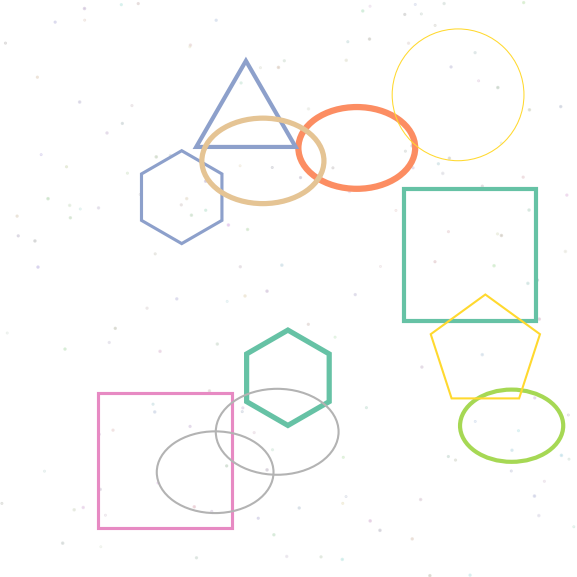[{"shape": "square", "thickness": 2, "radius": 0.57, "center": [0.814, 0.557]}, {"shape": "hexagon", "thickness": 2.5, "radius": 0.41, "center": [0.499, 0.345]}, {"shape": "oval", "thickness": 3, "radius": 0.51, "center": [0.618, 0.743]}, {"shape": "triangle", "thickness": 2, "radius": 0.5, "center": [0.426, 0.794]}, {"shape": "hexagon", "thickness": 1.5, "radius": 0.4, "center": [0.315, 0.658]}, {"shape": "square", "thickness": 1.5, "radius": 0.58, "center": [0.286, 0.202]}, {"shape": "oval", "thickness": 2, "radius": 0.45, "center": [0.886, 0.262]}, {"shape": "circle", "thickness": 0.5, "radius": 0.57, "center": [0.793, 0.835]}, {"shape": "pentagon", "thickness": 1, "radius": 0.5, "center": [0.84, 0.39]}, {"shape": "oval", "thickness": 2.5, "radius": 0.53, "center": [0.455, 0.721]}, {"shape": "oval", "thickness": 1, "radius": 0.51, "center": [0.373, 0.181]}, {"shape": "oval", "thickness": 1, "radius": 0.53, "center": [0.48, 0.251]}]